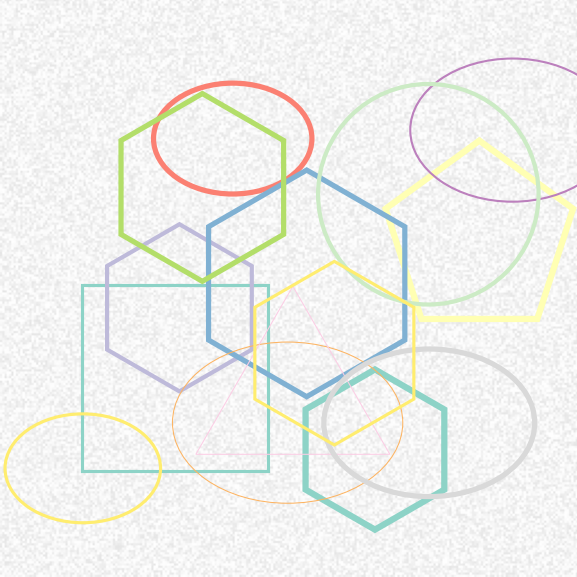[{"shape": "hexagon", "thickness": 3, "radius": 0.69, "center": [0.649, 0.221]}, {"shape": "square", "thickness": 1.5, "radius": 0.81, "center": [0.302, 0.344]}, {"shape": "pentagon", "thickness": 3, "radius": 0.85, "center": [0.83, 0.585]}, {"shape": "hexagon", "thickness": 2, "radius": 0.72, "center": [0.311, 0.466]}, {"shape": "oval", "thickness": 2.5, "radius": 0.69, "center": [0.403, 0.759]}, {"shape": "hexagon", "thickness": 2.5, "radius": 0.98, "center": [0.531, 0.508]}, {"shape": "oval", "thickness": 0.5, "radius": 1.0, "center": [0.498, 0.267]}, {"shape": "hexagon", "thickness": 2.5, "radius": 0.81, "center": [0.35, 0.675]}, {"shape": "triangle", "thickness": 0.5, "radius": 0.97, "center": [0.507, 0.309]}, {"shape": "oval", "thickness": 2.5, "radius": 0.91, "center": [0.743, 0.267]}, {"shape": "oval", "thickness": 1, "radius": 0.89, "center": [0.887, 0.774]}, {"shape": "circle", "thickness": 2, "radius": 0.95, "center": [0.742, 0.663]}, {"shape": "hexagon", "thickness": 1.5, "radius": 0.79, "center": [0.579, 0.388]}, {"shape": "oval", "thickness": 1.5, "radius": 0.67, "center": [0.143, 0.188]}]